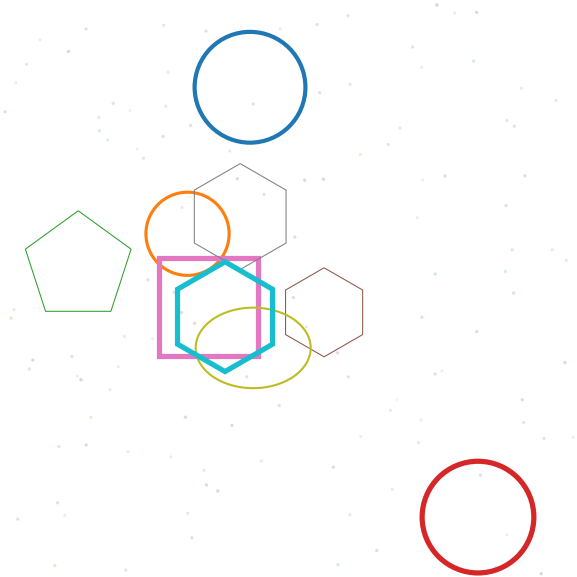[{"shape": "circle", "thickness": 2, "radius": 0.48, "center": [0.433, 0.848]}, {"shape": "circle", "thickness": 1.5, "radius": 0.36, "center": [0.325, 0.594]}, {"shape": "pentagon", "thickness": 0.5, "radius": 0.48, "center": [0.135, 0.538]}, {"shape": "circle", "thickness": 2.5, "radius": 0.48, "center": [0.828, 0.104]}, {"shape": "hexagon", "thickness": 0.5, "radius": 0.39, "center": [0.561, 0.458]}, {"shape": "square", "thickness": 2.5, "radius": 0.43, "center": [0.361, 0.468]}, {"shape": "hexagon", "thickness": 0.5, "radius": 0.46, "center": [0.416, 0.624]}, {"shape": "oval", "thickness": 1, "radius": 0.5, "center": [0.438, 0.397]}, {"shape": "hexagon", "thickness": 2.5, "radius": 0.48, "center": [0.39, 0.451]}]